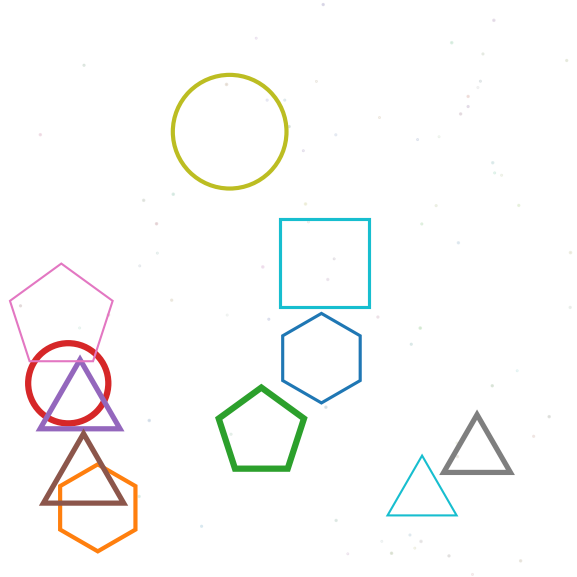[{"shape": "hexagon", "thickness": 1.5, "radius": 0.39, "center": [0.557, 0.379]}, {"shape": "hexagon", "thickness": 2, "radius": 0.38, "center": [0.169, 0.12]}, {"shape": "pentagon", "thickness": 3, "radius": 0.39, "center": [0.453, 0.25]}, {"shape": "circle", "thickness": 3, "radius": 0.35, "center": [0.118, 0.335]}, {"shape": "triangle", "thickness": 2.5, "radius": 0.4, "center": [0.139, 0.297]}, {"shape": "triangle", "thickness": 2.5, "radius": 0.4, "center": [0.145, 0.168]}, {"shape": "pentagon", "thickness": 1, "radius": 0.47, "center": [0.106, 0.449]}, {"shape": "triangle", "thickness": 2.5, "radius": 0.33, "center": [0.826, 0.214]}, {"shape": "circle", "thickness": 2, "radius": 0.49, "center": [0.398, 0.771]}, {"shape": "triangle", "thickness": 1, "radius": 0.35, "center": [0.731, 0.141]}, {"shape": "square", "thickness": 1.5, "radius": 0.38, "center": [0.561, 0.544]}]